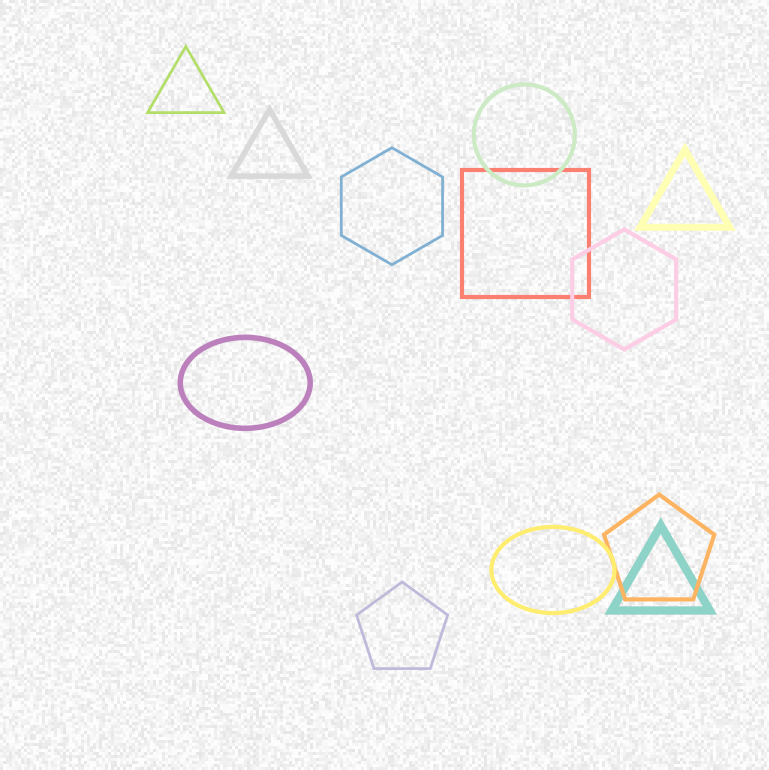[{"shape": "triangle", "thickness": 3, "radius": 0.37, "center": [0.858, 0.244]}, {"shape": "triangle", "thickness": 2.5, "radius": 0.34, "center": [0.89, 0.738]}, {"shape": "pentagon", "thickness": 1, "radius": 0.31, "center": [0.522, 0.182]}, {"shape": "square", "thickness": 1.5, "radius": 0.41, "center": [0.683, 0.697]}, {"shape": "hexagon", "thickness": 1, "radius": 0.38, "center": [0.509, 0.732]}, {"shape": "pentagon", "thickness": 1.5, "radius": 0.38, "center": [0.856, 0.282]}, {"shape": "triangle", "thickness": 1, "radius": 0.29, "center": [0.241, 0.882]}, {"shape": "hexagon", "thickness": 1.5, "radius": 0.39, "center": [0.811, 0.624]}, {"shape": "triangle", "thickness": 2, "radius": 0.29, "center": [0.35, 0.8]}, {"shape": "oval", "thickness": 2, "radius": 0.42, "center": [0.318, 0.503]}, {"shape": "circle", "thickness": 1.5, "radius": 0.33, "center": [0.681, 0.825]}, {"shape": "oval", "thickness": 1.5, "radius": 0.4, "center": [0.718, 0.26]}]